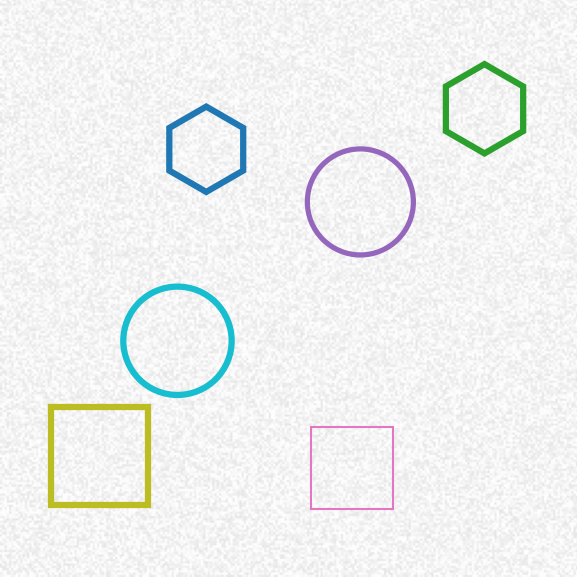[{"shape": "hexagon", "thickness": 3, "radius": 0.37, "center": [0.357, 0.741]}, {"shape": "hexagon", "thickness": 3, "radius": 0.39, "center": [0.839, 0.811]}, {"shape": "circle", "thickness": 2.5, "radius": 0.46, "center": [0.624, 0.649]}, {"shape": "square", "thickness": 1, "radius": 0.36, "center": [0.609, 0.189]}, {"shape": "square", "thickness": 3, "radius": 0.42, "center": [0.173, 0.209]}, {"shape": "circle", "thickness": 3, "radius": 0.47, "center": [0.307, 0.409]}]